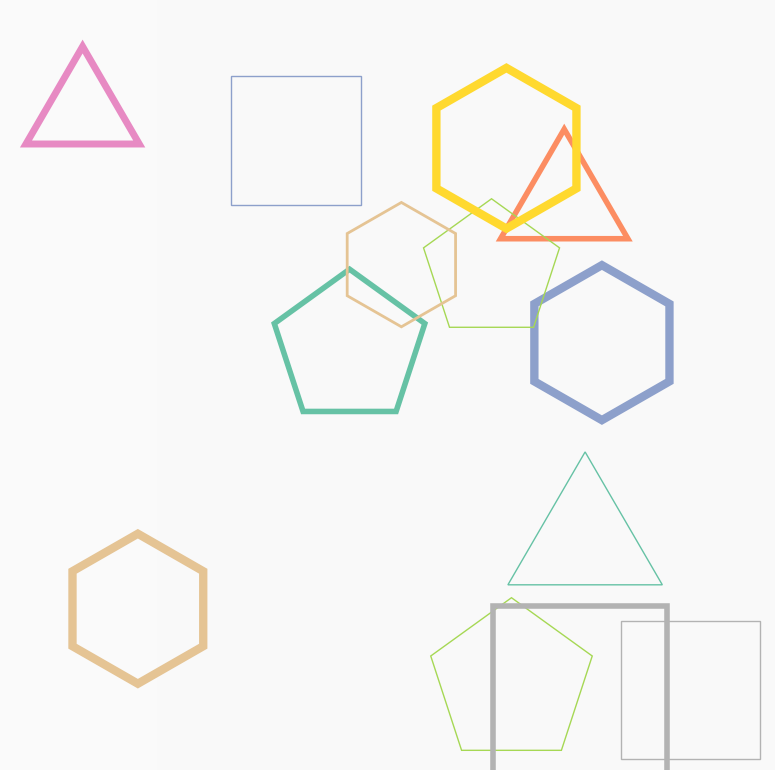[{"shape": "pentagon", "thickness": 2, "radius": 0.51, "center": [0.451, 0.548]}, {"shape": "triangle", "thickness": 0.5, "radius": 0.58, "center": [0.755, 0.298]}, {"shape": "triangle", "thickness": 2, "radius": 0.47, "center": [0.728, 0.737]}, {"shape": "hexagon", "thickness": 3, "radius": 0.5, "center": [0.777, 0.555]}, {"shape": "square", "thickness": 0.5, "radius": 0.42, "center": [0.382, 0.817]}, {"shape": "triangle", "thickness": 2.5, "radius": 0.42, "center": [0.107, 0.855]}, {"shape": "pentagon", "thickness": 0.5, "radius": 0.55, "center": [0.66, 0.114]}, {"shape": "pentagon", "thickness": 0.5, "radius": 0.46, "center": [0.634, 0.65]}, {"shape": "hexagon", "thickness": 3, "radius": 0.52, "center": [0.653, 0.807]}, {"shape": "hexagon", "thickness": 1, "radius": 0.4, "center": [0.518, 0.656]}, {"shape": "hexagon", "thickness": 3, "radius": 0.49, "center": [0.178, 0.209]}, {"shape": "square", "thickness": 0.5, "radius": 0.45, "center": [0.891, 0.104]}, {"shape": "square", "thickness": 2, "radius": 0.56, "center": [0.748, 0.101]}]